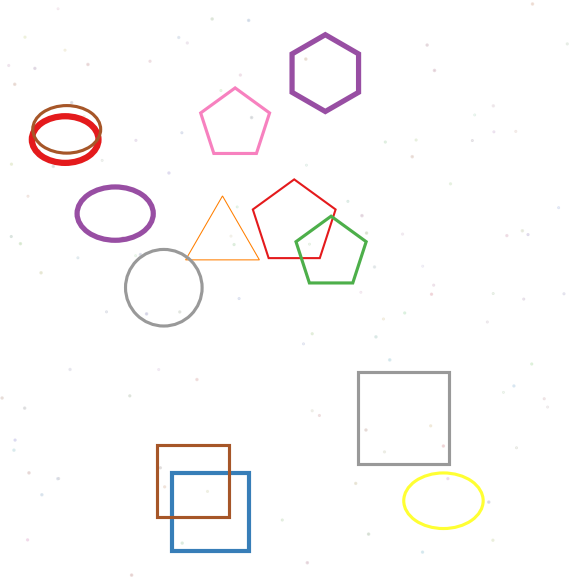[{"shape": "oval", "thickness": 3, "radius": 0.29, "center": [0.113, 0.757]}, {"shape": "pentagon", "thickness": 1, "radius": 0.38, "center": [0.509, 0.613]}, {"shape": "square", "thickness": 2, "radius": 0.34, "center": [0.364, 0.113]}, {"shape": "pentagon", "thickness": 1.5, "radius": 0.32, "center": [0.573, 0.561]}, {"shape": "oval", "thickness": 2.5, "radius": 0.33, "center": [0.199, 0.629]}, {"shape": "hexagon", "thickness": 2.5, "radius": 0.33, "center": [0.563, 0.873]}, {"shape": "triangle", "thickness": 0.5, "radius": 0.37, "center": [0.385, 0.586]}, {"shape": "oval", "thickness": 1.5, "radius": 0.34, "center": [0.768, 0.132]}, {"shape": "square", "thickness": 1.5, "radius": 0.31, "center": [0.334, 0.166]}, {"shape": "oval", "thickness": 1.5, "radius": 0.29, "center": [0.116, 0.775]}, {"shape": "pentagon", "thickness": 1.5, "radius": 0.31, "center": [0.407, 0.784]}, {"shape": "square", "thickness": 1.5, "radius": 0.4, "center": [0.698, 0.275]}, {"shape": "circle", "thickness": 1.5, "radius": 0.33, "center": [0.284, 0.501]}]